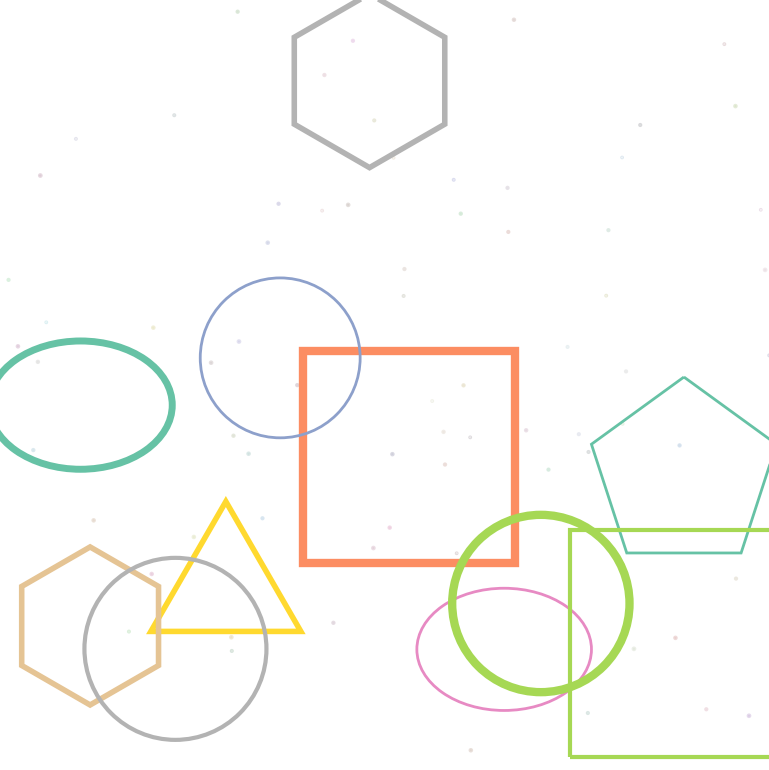[{"shape": "pentagon", "thickness": 1, "radius": 0.63, "center": [0.888, 0.384]}, {"shape": "oval", "thickness": 2.5, "radius": 0.6, "center": [0.105, 0.474]}, {"shape": "square", "thickness": 3, "radius": 0.69, "center": [0.531, 0.407]}, {"shape": "circle", "thickness": 1, "radius": 0.52, "center": [0.364, 0.535]}, {"shape": "oval", "thickness": 1, "radius": 0.57, "center": [0.655, 0.157]}, {"shape": "circle", "thickness": 3, "radius": 0.58, "center": [0.702, 0.216]}, {"shape": "square", "thickness": 1.5, "radius": 0.74, "center": [0.888, 0.164]}, {"shape": "triangle", "thickness": 2, "radius": 0.56, "center": [0.293, 0.236]}, {"shape": "hexagon", "thickness": 2, "radius": 0.51, "center": [0.117, 0.187]}, {"shape": "hexagon", "thickness": 2, "radius": 0.56, "center": [0.48, 0.895]}, {"shape": "circle", "thickness": 1.5, "radius": 0.59, "center": [0.228, 0.157]}]